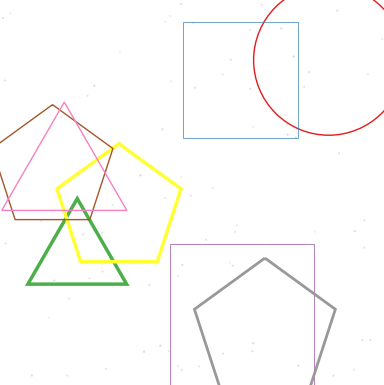[{"shape": "circle", "thickness": 1, "radius": 0.98, "center": [0.854, 0.844]}, {"shape": "square", "thickness": 0.5, "radius": 0.75, "center": [0.625, 0.792]}, {"shape": "triangle", "thickness": 2.5, "radius": 0.74, "center": [0.201, 0.336]}, {"shape": "square", "thickness": 0.5, "radius": 0.93, "center": [0.628, 0.181]}, {"shape": "pentagon", "thickness": 2.5, "radius": 0.85, "center": [0.309, 0.457]}, {"shape": "pentagon", "thickness": 1, "radius": 0.83, "center": [0.136, 0.563]}, {"shape": "triangle", "thickness": 1, "radius": 0.94, "center": [0.167, 0.547]}, {"shape": "pentagon", "thickness": 2, "radius": 0.96, "center": [0.688, 0.137]}]